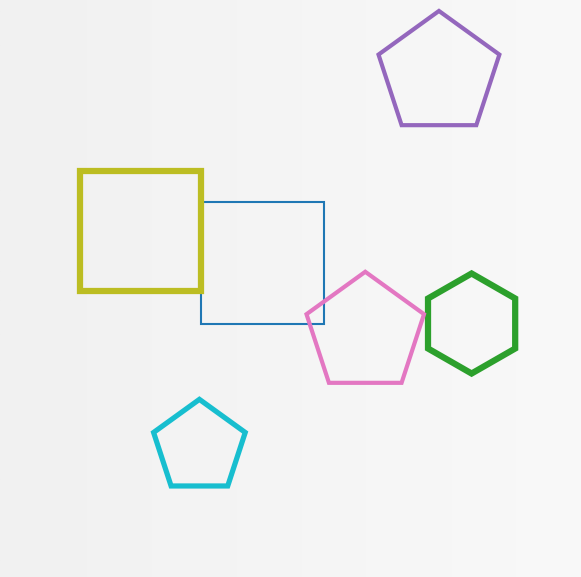[{"shape": "square", "thickness": 1, "radius": 0.53, "center": [0.451, 0.544]}, {"shape": "hexagon", "thickness": 3, "radius": 0.43, "center": [0.811, 0.439]}, {"shape": "pentagon", "thickness": 2, "radius": 0.55, "center": [0.755, 0.871]}, {"shape": "pentagon", "thickness": 2, "radius": 0.53, "center": [0.628, 0.422]}, {"shape": "square", "thickness": 3, "radius": 0.52, "center": [0.242, 0.6]}, {"shape": "pentagon", "thickness": 2.5, "radius": 0.41, "center": [0.343, 0.225]}]